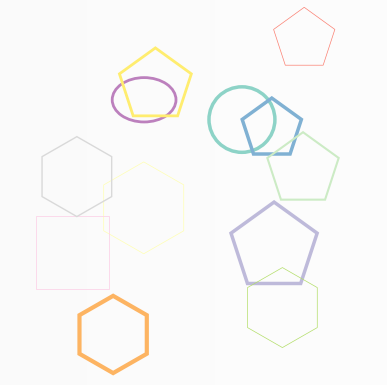[{"shape": "circle", "thickness": 2.5, "radius": 0.43, "center": [0.624, 0.689]}, {"shape": "hexagon", "thickness": 0.5, "radius": 0.6, "center": [0.371, 0.46]}, {"shape": "pentagon", "thickness": 2.5, "radius": 0.58, "center": [0.707, 0.358]}, {"shape": "pentagon", "thickness": 0.5, "radius": 0.42, "center": [0.785, 0.898]}, {"shape": "pentagon", "thickness": 2.5, "radius": 0.4, "center": [0.701, 0.665]}, {"shape": "hexagon", "thickness": 3, "radius": 0.5, "center": [0.292, 0.131]}, {"shape": "hexagon", "thickness": 0.5, "radius": 0.52, "center": [0.729, 0.201]}, {"shape": "square", "thickness": 0.5, "radius": 0.47, "center": [0.187, 0.343]}, {"shape": "hexagon", "thickness": 1, "radius": 0.52, "center": [0.198, 0.541]}, {"shape": "oval", "thickness": 2, "radius": 0.41, "center": [0.372, 0.741]}, {"shape": "pentagon", "thickness": 1.5, "radius": 0.48, "center": [0.782, 0.56]}, {"shape": "pentagon", "thickness": 2, "radius": 0.49, "center": [0.401, 0.778]}]